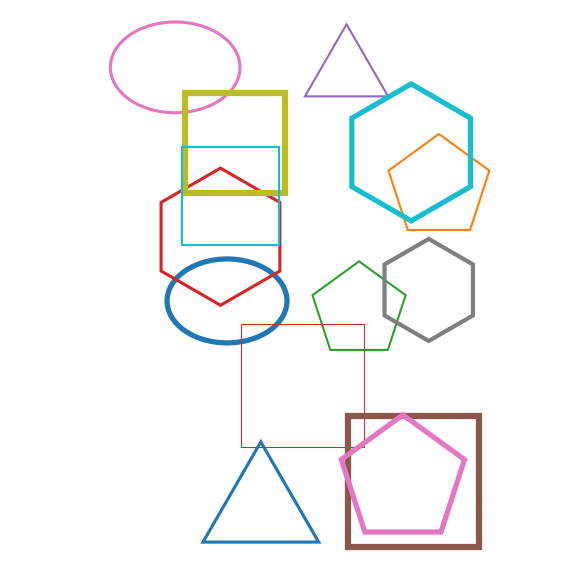[{"shape": "oval", "thickness": 2.5, "radius": 0.52, "center": [0.393, 0.478]}, {"shape": "triangle", "thickness": 1.5, "radius": 0.58, "center": [0.452, 0.118]}, {"shape": "pentagon", "thickness": 1, "radius": 0.46, "center": [0.76, 0.675]}, {"shape": "pentagon", "thickness": 1, "radius": 0.42, "center": [0.622, 0.462]}, {"shape": "hexagon", "thickness": 1.5, "radius": 0.59, "center": [0.382, 0.589]}, {"shape": "square", "thickness": 0.5, "radius": 0.53, "center": [0.524, 0.331]}, {"shape": "triangle", "thickness": 1, "radius": 0.42, "center": [0.6, 0.874]}, {"shape": "square", "thickness": 3, "radius": 0.57, "center": [0.716, 0.165]}, {"shape": "oval", "thickness": 1.5, "radius": 0.56, "center": [0.303, 0.882]}, {"shape": "pentagon", "thickness": 2.5, "radius": 0.56, "center": [0.698, 0.169]}, {"shape": "hexagon", "thickness": 2, "radius": 0.44, "center": [0.742, 0.497]}, {"shape": "square", "thickness": 3, "radius": 0.43, "center": [0.407, 0.752]}, {"shape": "hexagon", "thickness": 2.5, "radius": 0.59, "center": [0.712, 0.735]}, {"shape": "square", "thickness": 1, "radius": 0.42, "center": [0.4, 0.66]}]